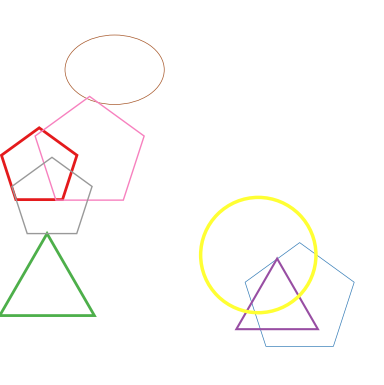[{"shape": "pentagon", "thickness": 2, "radius": 0.52, "center": [0.102, 0.565]}, {"shape": "pentagon", "thickness": 0.5, "radius": 0.74, "center": [0.778, 0.221]}, {"shape": "triangle", "thickness": 2, "radius": 0.71, "center": [0.122, 0.251]}, {"shape": "triangle", "thickness": 1.5, "radius": 0.61, "center": [0.72, 0.206]}, {"shape": "circle", "thickness": 2.5, "radius": 0.75, "center": [0.671, 0.338]}, {"shape": "oval", "thickness": 0.5, "radius": 0.64, "center": [0.298, 0.819]}, {"shape": "pentagon", "thickness": 1, "radius": 0.74, "center": [0.233, 0.601]}, {"shape": "pentagon", "thickness": 1, "radius": 0.55, "center": [0.135, 0.482]}]